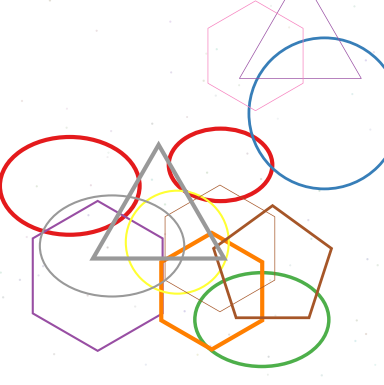[{"shape": "oval", "thickness": 3, "radius": 0.67, "center": [0.573, 0.572]}, {"shape": "oval", "thickness": 3, "radius": 0.91, "center": [0.181, 0.517]}, {"shape": "circle", "thickness": 2, "radius": 0.98, "center": [0.843, 0.706]}, {"shape": "oval", "thickness": 2.5, "radius": 0.87, "center": [0.68, 0.17]}, {"shape": "hexagon", "thickness": 1.5, "radius": 0.97, "center": [0.254, 0.283]}, {"shape": "triangle", "thickness": 0.5, "radius": 0.91, "center": [0.78, 0.888]}, {"shape": "hexagon", "thickness": 3, "radius": 0.76, "center": [0.55, 0.244]}, {"shape": "circle", "thickness": 1.5, "radius": 0.67, "center": [0.46, 0.371]}, {"shape": "hexagon", "thickness": 0.5, "radius": 0.82, "center": [0.571, 0.355]}, {"shape": "pentagon", "thickness": 2, "radius": 0.8, "center": [0.708, 0.305]}, {"shape": "hexagon", "thickness": 0.5, "radius": 0.71, "center": [0.664, 0.855]}, {"shape": "triangle", "thickness": 3, "radius": 0.98, "center": [0.412, 0.427]}, {"shape": "oval", "thickness": 1.5, "radius": 0.94, "center": [0.291, 0.361]}]